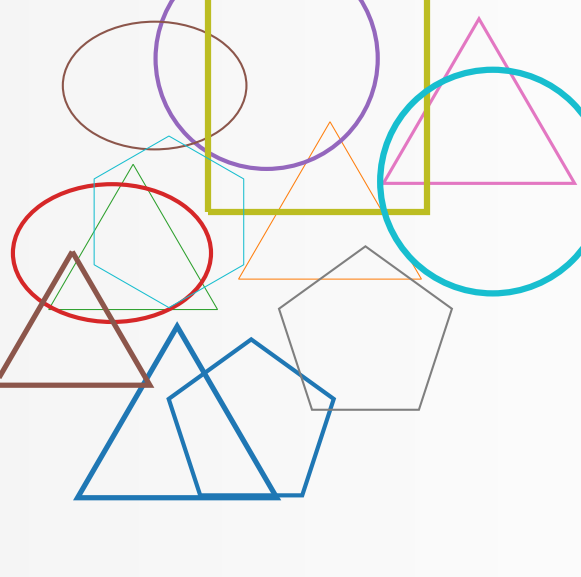[{"shape": "pentagon", "thickness": 2, "radius": 0.75, "center": [0.432, 0.262]}, {"shape": "triangle", "thickness": 2.5, "radius": 0.99, "center": [0.305, 0.236]}, {"shape": "triangle", "thickness": 0.5, "radius": 0.91, "center": [0.568, 0.607]}, {"shape": "triangle", "thickness": 0.5, "radius": 0.84, "center": [0.229, 0.547]}, {"shape": "oval", "thickness": 2, "radius": 0.85, "center": [0.193, 0.561]}, {"shape": "circle", "thickness": 2, "radius": 0.96, "center": [0.459, 0.898]}, {"shape": "triangle", "thickness": 2.5, "radius": 0.77, "center": [0.124, 0.409]}, {"shape": "oval", "thickness": 1, "radius": 0.79, "center": [0.266, 0.851]}, {"shape": "triangle", "thickness": 1.5, "radius": 0.95, "center": [0.824, 0.777]}, {"shape": "pentagon", "thickness": 1, "radius": 0.78, "center": [0.629, 0.416]}, {"shape": "square", "thickness": 3, "radius": 0.94, "center": [0.546, 0.82]}, {"shape": "circle", "thickness": 3, "radius": 0.97, "center": [0.848, 0.685]}, {"shape": "hexagon", "thickness": 0.5, "radius": 0.74, "center": [0.291, 0.615]}]